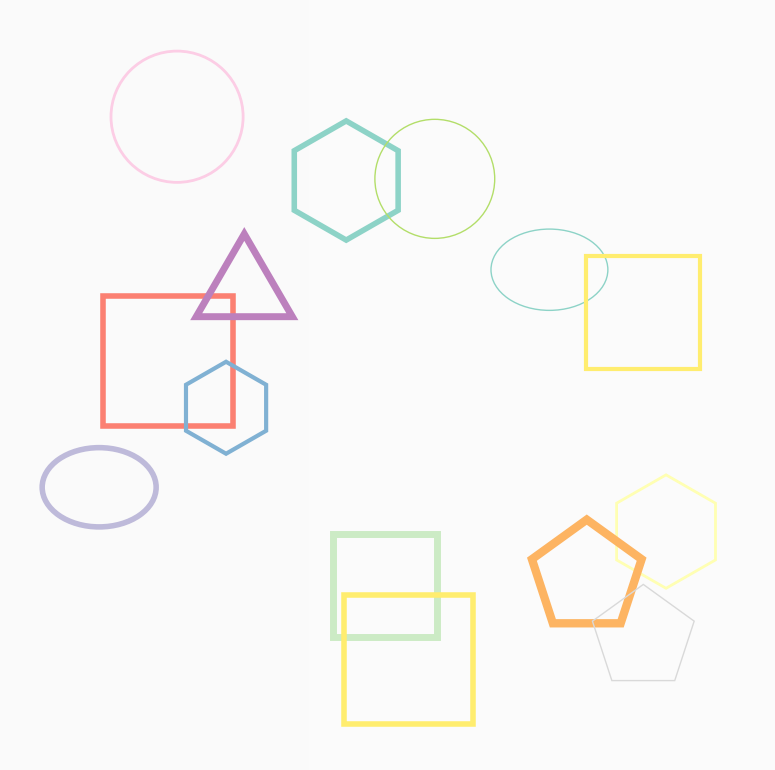[{"shape": "oval", "thickness": 0.5, "radius": 0.38, "center": [0.709, 0.65]}, {"shape": "hexagon", "thickness": 2, "radius": 0.39, "center": [0.447, 0.766]}, {"shape": "hexagon", "thickness": 1, "radius": 0.37, "center": [0.859, 0.31]}, {"shape": "oval", "thickness": 2, "radius": 0.37, "center": [0.128, 0.367]}, {"shape": "square", "thickness": 2, "radius": 0.42, "center": [0.217, 0.531]}, {"shape": "hexagon", "thickness": 1.5, "radius": 0.3, "center": [0.292, 0.47]}, {"shape": "pentagon", "thickness": 3, "radius": 0.37, "center": [0.757, 0.251]}, {"shape": "circle", "thickness": 0.5, "radius": 0.39, "center": [0.561, 0.768]}, {"shape": "circle", "thickness": 1, "radius": 0.43, "center": [0.228, 0.848]}, {"shape": "pentagon", "thickness": 0.5, "radius": 0.35, "center": [0.83, 0.172]}, {"shape": "triangle", "thickness": 2.5, "radius": 0.36, "center": [0.315, 0.625]}, {"shape": "square", "thickness": 2.5, "radius": 0.34, "center": [0.497, 0.239]}, {"shape": "square", "thickness": 1.5, "radius": 0.37, "center": [0.829, 0.594]}, {"shape": "square", "thickness": 2, "radius": 0.42, "center": [0.527, 0.143]}]